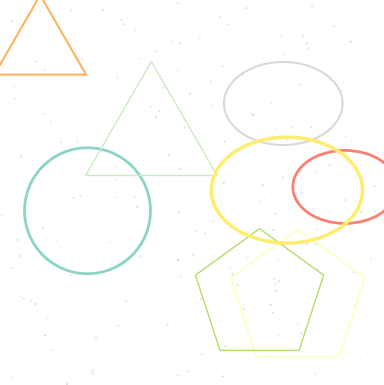[{"shape": "circle", "thickness": 2, "radius": 0.82, "center": [0.227, 0.453]}, {"shape": "pentagon", "thickness": 1, "radius": 0.92, "center": [0.773, 0.222]}, {"shape": "oval", "thickness": 2, "radius": 0.68, "center": [0.896, 0.514]}, {"shape": "triangle", "thickness": 1.5, "radius": 0.69, "center": [0.104, 0.875]}, {"shape": "pentagon", "thickness": 1, "radius": 0.87, "center": [0.674, 0.231]}, {"shape": "oval", "thickness": 1.5, "radius": 0.77, "center": [0.736, 0.731]}, {"shape": "triangle", "thickness": 1, "radius": 0.99, "center": [0.393, 0.643]}, {"shape": "oval", "thickness": 2.5, "radius": 0.98, "center": [0.745, 0.506]}]